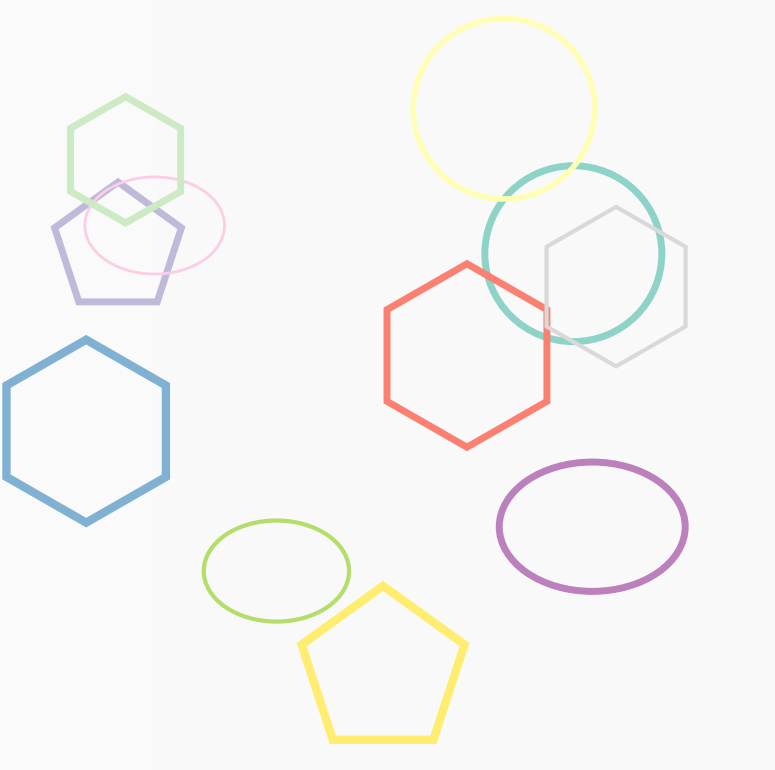[{"shape": "circle", "thickness": 2.5, "radius": 0.57, "center": [0.74, 0.671]}, {"shape": "circle", "thickness": 2, "radius": 0.59, "center": [0.65, 0.859]}, {"shape": "pentagon", "thickness": 2.5, "radius": 0.43, "center": [0.152, 0.678]}, {"shape": "hexagon", "thickness": 2.5, "radius": 0.6, "center": [0.603, 0.538]}, {"shape": "hexagon", "thickness": 3, "radius": 0.59, "center": [0.111, 0.44]}, {"shape": "oval", "thickness": 1.5, "radius": 0.47, "center": [0.357, 0.258]}, {"shape": "oval", "thickness": 1, "radius": 0.45, "center": [0.2, 0.707]}, {"shape": "hexagon", "thickness": 1.5, "radius": 0.52, "center": [0.795, 0.628]}, {"shape": "oval", "thickness": 2.5, "radius": 0.6, "center": [0.764, 0.316]}, {"shape": "hexagon", "thickness": 2.5, "radius": 0.41, "center": [0.162, 0.792]}, {"shape": "pentagon", "thickness": 3, "radius": 0.55, "center": [0.494, 0.129]}]